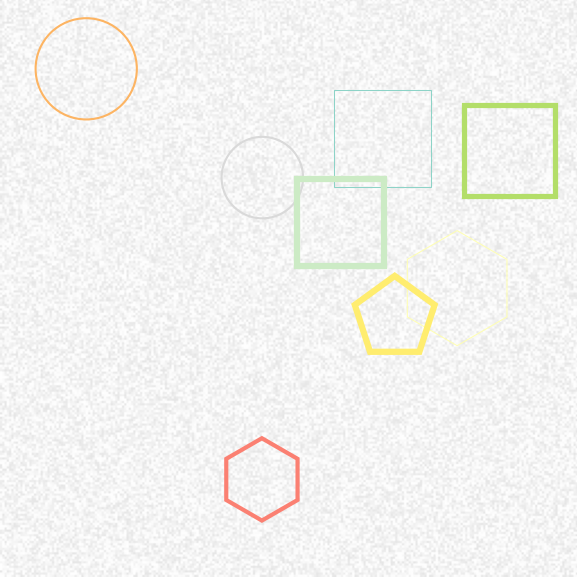[{"shape": "square", "thickness": 0.5, "radius": 0.42, "center": [0.663, 0.759]}, {"shape": "hexagon", "thickness": 0.5, "radius": 0.5, "center": [0.792, 0.5]}, {"shape": "hexagon", "thickness": 2, "radius": 0.36, "center": [0.454, 0.169]}, {"shape": "circle", "thickness": 1, "radius": 0.44, "center": [0.149, 0.88]}, {"shape": "square", "thickness": 2.5, "radius": 0.39, "center": [0.882, 0.738]}, {"shape": "circle", "thickness": 1, "radius": 0.35, "center": [0.454, 0.692]}, {"shape": "square", "thickness": 3, "radius": 0.37, "center": [0.589, 0.613]}, {"shape": "pentagon", "thickness": 3, "radius": 0.36, "center": [0.683, 0.449]}]